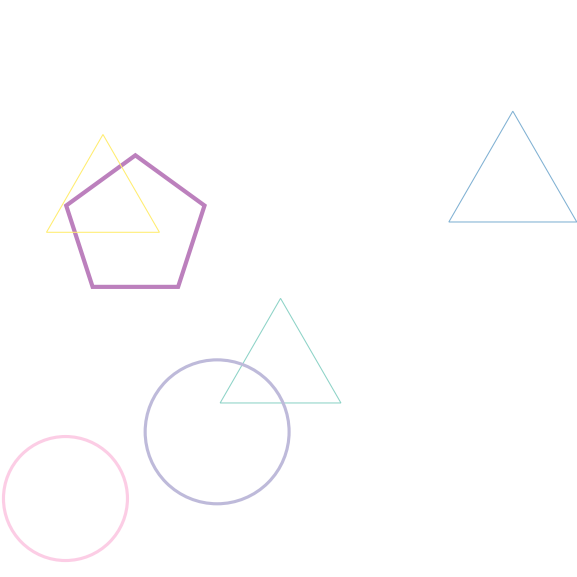[{"shape": "triangle", "thickness": 0.5, "radius": 0.6, "center": [0.486, 0.362]}, {"shape": "circle", "thickness": 1.5, "radius": 0.62, "center": [0.376, 0.251]}, {"shape": "triangle", "thickness": 0.5, "radius": 0.64, "center": [0.888, 0.679]}, {"shape": "circle", "thickness": 1.5, "radius": 0.54, "center": [0.113, 0.136]}, {"shape": "pentagon", "thickness": 2, "radius": 0.63, "center": [0.234, 0.604]}, {"shape": "triangle", "thickness": 0.5, "radius": 0.56, "center": [0.178, 0.653]}]